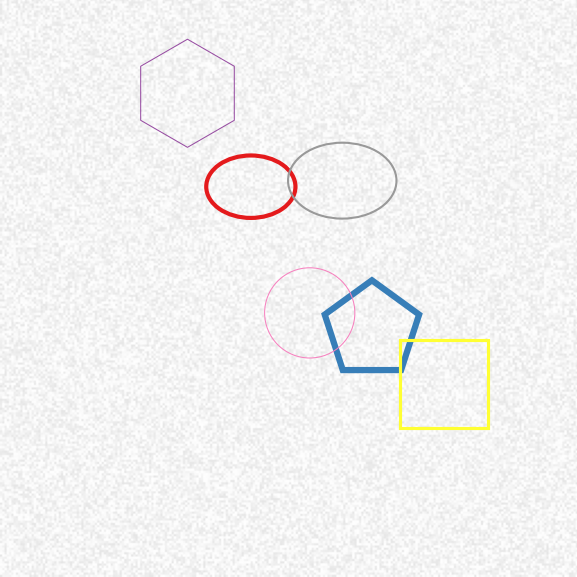[{"shape": "oval", "thickness": 2, "radius": 0.39, "center": [0.434, 0.676]}, {"shape": "pentagon", "thickness": 3, "radius": 0.43, "center": [0.644, 0.428]}, {"shape": "hexagon", "thickness": 0.5, "radius": 0.47, "center": [0.325, 0.838]}, {"shape": "square", "thickness": 1.5, "radius": 0.38, "center": [0.769, 0.334]}, {"shape": "circle", "thickness": 0.5, "radius": 0.39, "center": [0.536, 0.457]}, {"shape": "oval", "thickness": 1, "radius": 0.47, "center": [0.593, 0.686]}]